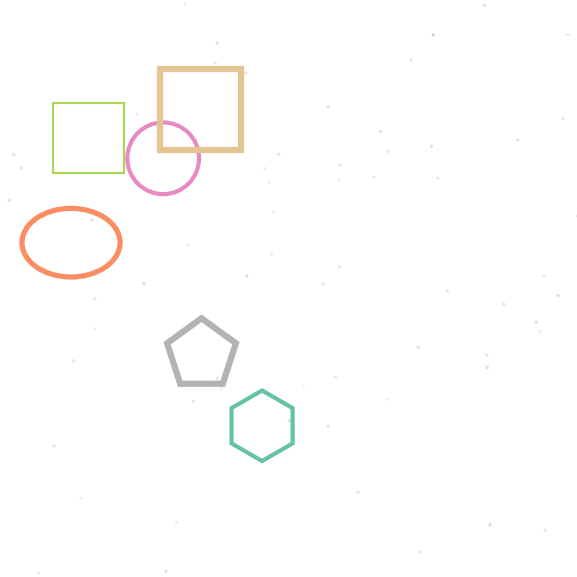[{"shape": "hexagon", "thickness": 2, "radius": 0.31, "center": [0.454, 0.262]}, {"shape": "oval", "thickness": 2.5, "radius": 0.42, "center": [0.123, 0.579]}, {"shape": "circle", "thickness": 2, "radius": 0.31, "center": [0.283, 0.725]}, {"shape": "square", "thickness": 1, "radius": 0.31, "center": [0.153, 0.761]}, {"shape": "square", "thickness": 3, "radius": 0.35, "center": [0.347, 0.809]}, {"shape": "pentagon", "thickness": 3, "radius": 0.31, "center": [0.349, 0.385]}]